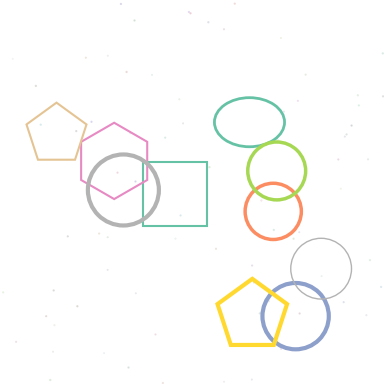[{"shape": "square", "thickness": 1.5, "radius": 0.41, "center": [0.454, 0.496]}, {"shape": "oval", "thickness": 2, "radius": 0.46, "center": [0.648, 0.683]}, {"shape": "circle", "thickness": 2.5, "radius": 0.37, "center": [0.71, 0.451]}, {"shape": "circle", "thickness": 3, "radius": 0.43, "center": [0.768, 0.179]}, {"shape": "hexagon", "thickness": 1.5, "radius": 0.5, "center": [0.297, 0.582]}, {"shape": "circle", "thickness": 2.5, "radius": 0.38, "center": [0.719, 0.556]}, {"shape": "pentagon", "thickness": 3, "radius": 0.47, "center": [0.655, 0.181]}, {"shape": "pentagon", "thickness": 1.5, "radius": 0.41, "center": [0.147, 0.651]}, {"shape": "circle", "thickness": 3, "radius": 0.46, "center": [0.32, 0.507]}, {"shape": "circle", "thickness": 1, "radius": 0.39, "center": [0.834, 0.302]}]